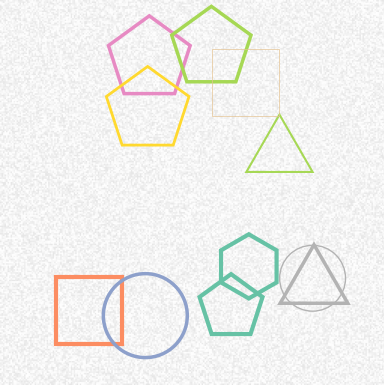[{"shape": "pentagon", "thickness": 3, "radius": 0.43, "center": [0.6, 0.202]}, {"shape": "hexagon", "thickness": 3, "radius": 0.42, "center": [0.646, 0.308]}, {"shape": "square", "thickness": 3, "radius": 0.43, "center": [0.231, 0.194]}, {"shape": "circle", "thickness": 2.5, "radius": 0.55, "center": [0.377, 0.18]}, {"shape": "pentagon", "thickness": 2.5, "radius": 0.56, "center": [0.388, 0.847]}, {"shape": "triangle", "thickness": 1.5, "radius": 0.5, "center": [0.726, 0.603]}, {"shape": "pentagon", "thickness": 2.5, "radius": 0.54, "center": [0.549, 0.875]}, {"shape": "pentagon", "thickness": 2, "radius": 0.56, "center": [0.384, 0.714]}, {"shape": "square", "thickness": 0.5, "radius": 0.44, "center": [0.637, 0.785]}, {"shape": "circle", "thickness": 1, "radius": 0.43, "center": [0.812, 0.277]}, {"shape": "triangle", "thickness": 2.5, "radius": 0.51, "center": [0.816, 0.263]}]